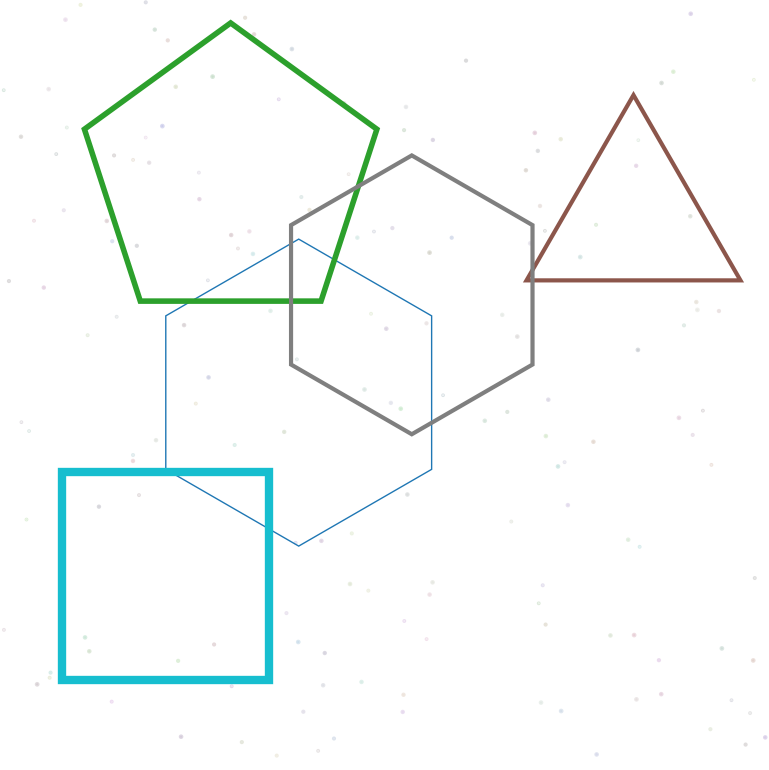[{"shape": "hexagon", "thickness": 0.5, "radius": 1.0, "center": [0.388, 0.49]}, {"shape": "pentagon", "thickness": 2, "radius": 1.0, "center": [0.3, 0.77]}, {"shape": "triangle", "thickness": 1.5, "radius": 0.8, "center": [0.823, 0.716]}, {"shape": "hexagon", "thickness": 1.5, "radius": 0.91, "center": [0.535, 0.617]}, {"shape": "square", "thickness": 3, "radius": 0.67, "center": [0.215, 0.252]}]